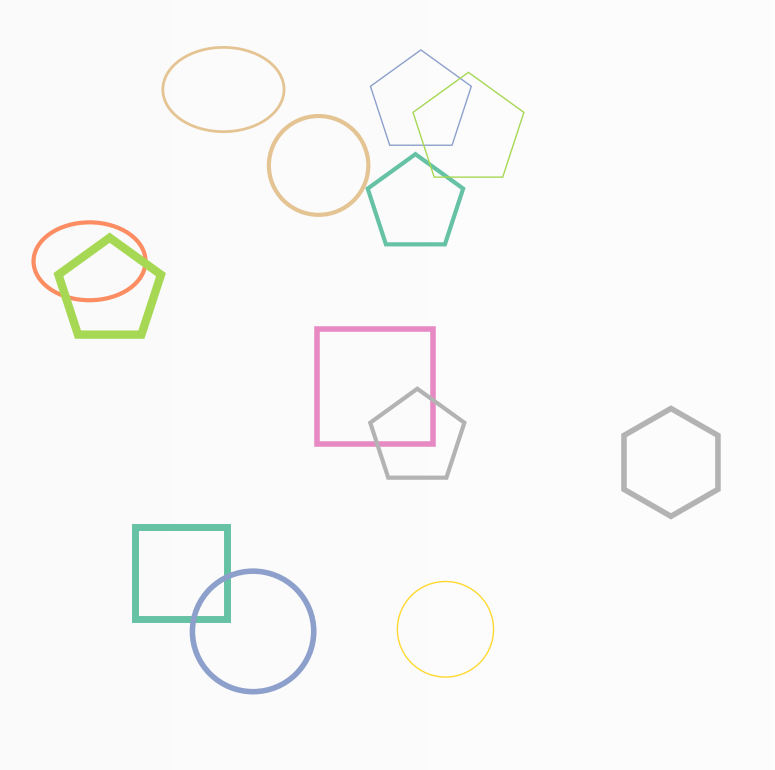[{"shape": "square", "thickness": 2.5, "radius": 0.3, "center": [0.234, 0.255]}, {"shape": "pentagon", "thickness": 1.5, "radius": 0.32, "center": [0.536, 0.735]}, {"shape": "oval", "thickness": 1.5, "radius": 0.36, "center": [0.116, 0.661]}, {"shape": "circle", "thickness": 2, "radius": 0.39, "center": [0.327, 0.18]}, {"shape": "pentagon", "thickness": 0.5, "radius": 0.34, "center": [0.543, 0.867]}, {"shape": "square", "thickness": 2, "radius": 0.38, "center": [0.484, 0.498]}, {"shape": "pentagon", "thickness": 3, "radius": 0.35, "center": [0.142, 0.622]}, {"shape": "pentagon", "thickness": 0.5, "radius": 0.38, "center": [0.604, 0.831]}, {"shape": "circle", "thickness": 0.5, "radius": 0.31, "center": [0.575, 0.183]}, {"shape": "oval", "thickness": 1, "radius": 0.39, "center": [0.288, 0.884]}, {"shape": "circle", "thickness": 1.5, "radius": 0.32, "center": [0.411, 0.785]}, {"shape": "pentagon", "thickness": 1.5, "radius": 0.32, "center": [0.538, 0.431]}, {"shape": "hexagon", "thickness": 2, "radius": 0.35, "center": [0.866, 0.399]}]